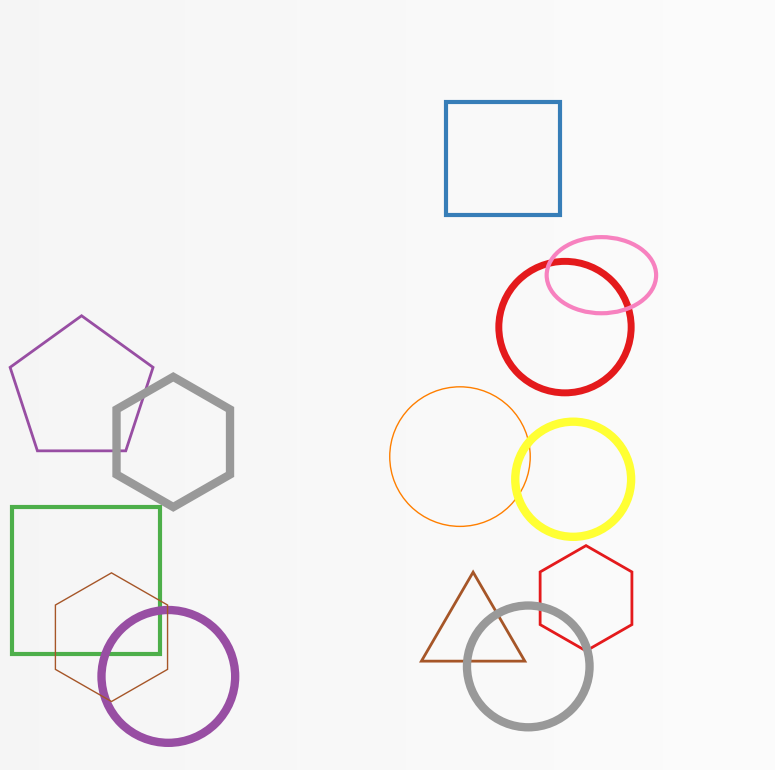[{"shape": "hexagon", "thickness": 1, "radius": 0.34, "center": [0.756, 0.223]}, {"shape": "circle", "thickness": 2.5, "radius": 0.43, "center": [0.729, 0.575]}, {"shape": "square", "thickness": 1.5, "radius": 0.37, "center": [0.649, 0.794]}, {"shape": "square", "thickness": 1.5, "radius": 0.48, "center": [0.111, 0.246]}, {"shape": "pentagon", "thickness": 1, "radius": 0.48, "center": [0.105, 0.493]}, {"shape": "circle", "thickness": 3, "radius": 0.43, "center": [0.217, 0.122]}, {"shape": "circle", "thickness": 0.5, "radius": 0.45, "center": [0.594, 0.407]}, {"shape": "circle", "thickness": 3, "radius": 0.37, "center": [0.74, 0.378]}, {"shape": "triangle", "thickness": 1, "radius": 0.39, "center": [0.61, 0.18]}, {"shape": "hexagon", "thickness": 0.5, "radius": 0.42, "center": [0.144, 0.172]}, {"shape": "oval", "thickness": 1.5, "radius": 0.35, "center": [0.776, 0.643]}, {"shape": "circle", "thickness": 3, "radius": 0.4, "center": [0.682, 0.135]}, {"shape": "hexagon", "thickness": 3, "radius": 0.42, "center": [0.224, 0.426]}]